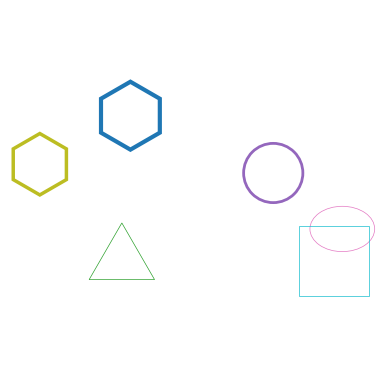[{"shape": "hexagon", "thickness": 3, "radius": 0.44, "center": [0.339, 0.699]}, {"shape": "triangle", "thickness": 0.5, "radius": 0.49, "center": [0.316, 0.323]}, {"shape": "circle", "thickness": 2, "radius": 0.38, "center": [0.71, 0.551]}, {"shape": "oval", "thickness": 0.5, "radius": 0.42, "center": [0.889, 0.405]}, {"shape": "hexagon", "thickness": 2.5, "radius": 0.4, "center": [0.103, 0.573]}, {"shape": "square", "thickness": 0.5, "radius": 0.45, "center": [0.867, 0.322]}]